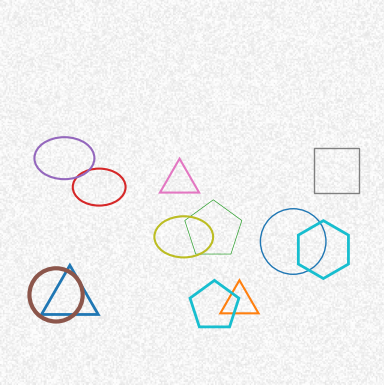[{"shape": "circle", "thickness": 1, "radius": 0.43, "center": [0.762, 0.373]}, {"shape": "triangle", "thickness": 2, "radius": 0.43, "center": [0.181, 0.226]}, {"shape": "triangle", "thickness": 1.5, "radius": 0.29, "center": [0.622, 0.215]}, {"shape": "pentagon", "thickness": 0.5, "radius": 0.39, "center": [0.554, 0.403]}, {"shape": "oval", "thickness": 1.5, "radius": 0.34, "center": [0.258, 0.514]}, {"shape": "oval", "thickness": 1.5, "radius": 0.39, "center": [0.167, 0.589]}, {"shape": "circle", "thickness": 3, "radius": 0.35, "center": [0.146, 0.234]}, {"shape": "triangle", "thickness": 1.5, "radius": 0.29, "center": [0.466, 0.529]}, {"shape": "square", "thickness": 1, "radius": 0.29, "center": [0.873, 0.557]}, {"shape": "oval", "thickness": 1.5, "radius": 0.38, "center": [0.477, 0.385]}, {"shape": "hexagon", "thickness": 2, "radius": 0.38, "center": [0.84, 0.352]}, {"shape": "pentagon", "thickness": 2, "radius": 0.33, "center": [0.557, 0.205]}]